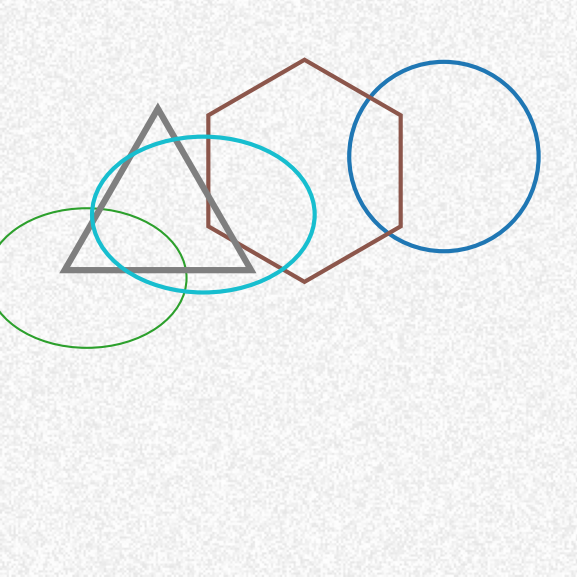[{"shape": "circle", "thickness": 2, "radius": 0.82, "center": [0.769, 0.728]}, {"shape": "oval", "thickness": 1, "radius": 0.86, "center": [0.15, 0.518]}, {"shape": "hexagon", "thickness": 2, "radius": 0.96, "center": [0.527, 0.703]}, {"shape": "triangle", "thickness": 3, "radius": 0.93, "center": [0.273, 0.625]}, {"shape": "oval", "thickness": 2, "radius": 0.96, "center": [0.352, 0.628]}]